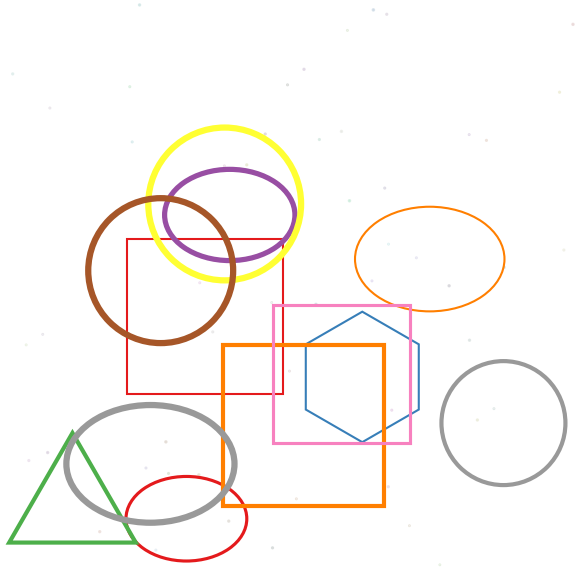[{"shape": "oval", "thickness": 1.5, "radius": 0.52, "center": [0.323, 0.101]}, {"shape": "square", "thickness": 1, "radius": 0.67, "center": [0.355, 0.451]}, {"shape": "hexagon", "thickness": 1, "radius": 0.56, "center": [0.627, 0.346]}, {"shape": "triangle", "thickness": 2, "radius": 0.63, "center": [0.125, 0.123]}, {"shape": "oval", "thickness": 2.5, "radius": 0.56, "center": [0.398, 0.627]}, {"shape": "square", "thickness": 2, "radius": 0.7, "center": [0.526, 0.262]}, {"shape": "oval", "thickness": 1, "radius": 0.65, "center": [0.744, 0.551]}, {"shape": "circle", "thickness": 3, "radius": 0.66, "center": [0.389, 0.646]}, {"shape": "circle", "thickness": 3, "radius": 0.63, "center": [0.278, 0.53]}, {"shape": "square", "thickness": 1.5, "radius": 0.59, "center": [0.591, 0.352]}, {"shape": "circle", "thickness": 2, "radius": 0.54, "center": [0.872, 0.266]}, {"shape": "oval", "thickness": 3, "radius": 0.73, "center": [0.26, 0.196]}]